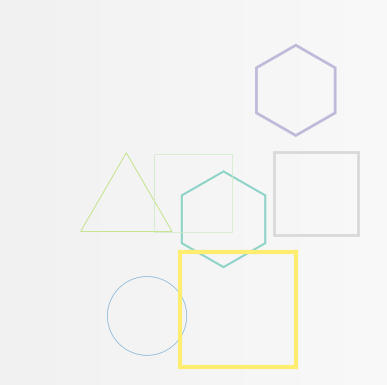[{"shape": "hexagon", "thickness": 1.5, "radius": 0.62, "center": [0.577, 0.43]}, {"shape": "hexagon", "thickness": 2, "radius": 0.59, "center": [0.763, 0.765]}, {"shape": "circle", "thickness": 0.5, "radius": 0.51, "center": [0.379, 0.179]}, {"shape": "triangle", "thickness": 0.5, "radius": 0.68, "center": [0.326, 0.467]}, {"shape": "square", "thickness": 2, "radius": 0.54, "center": [0.816, 0.498]}, {"shape": "square", "thickness": 0.5, "radius": 0.51, "center": [0.498, 0.499]}, {"shape": "square", "thickness": 3, "radius": 0.75, "center": [0.613, 0.196]}]